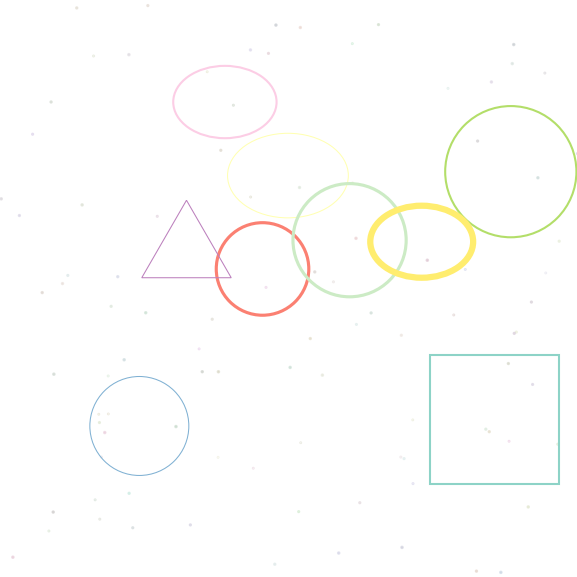[{"shape": "square", "thickness": 1, "radius": 0.56, "center": [0.857, 0.273]}, {"shape": "oval", "thickness": 0.5, "radius": 0.52, "center": [0.499, 0.695]}, {"shape": "circle", "thickness": 1.5, "radius": 0.4, "center": [0.455, 0.533]}, {"shape": "circle", "thickness": 0.5, "radius": 0.43, "center": [0.241, 0.262]}, {"shape": "circle", "thickness": 1, "radius": 0.57, "center": [0.884, 0.702]}, {"shape": "oval", "thickness": 1, "radius": 0.45, "center": [0.389, 0.822]}, {"shape": "triangle", "thickness": 0.5, "radius": 0.45, "center": [0.323, 0.563]}, {"shape": "circle", "thickness": 1.5, "radius": 0.49, "center": [0.605, 0.583]}, {"shape": "oval", "thickness": 3, "radius": 0.45, "center": [0.73, 0.581]}]